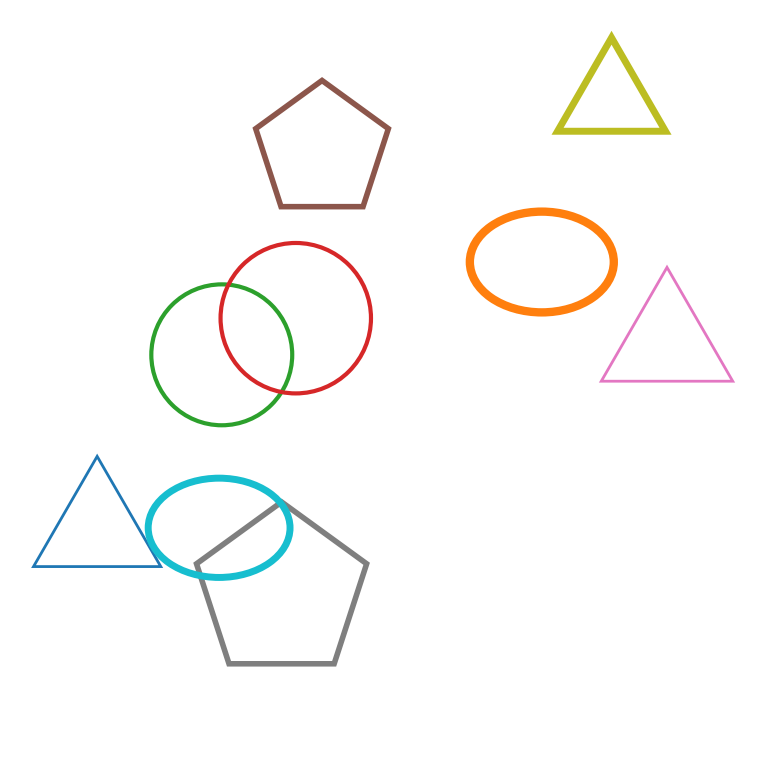[{"shape": "triangle", "thickness": 1, "radius": 0.48, "center": [0.126, 0.312]}, {"shape": "oval", "thickness": 3, "radius": 0.47, "center": [0.704, 0.66]}, {"shape": "circle", "thickness": 1.5, "radius": 0.46, "center": [0.288, 0.539]}, {"shape": "circle", "thickness": 1.5, "radius": 0.49, "center": [0.384, 0.587]}, {"shape": "pentagon", "thickness": 2, "radius": 0.45, "center": [0.418, 0.805]}, {"shape": "triangle", "thickness": 1, "radius": 0.49, "center": [0.866, 0.554]}, {"shape": "pentagon", "thickness": 2, "radius": 0.58, "center": [0.366, 0.232]}, {"shape": "triangle", "thickness": 2.5, "radius": 0.4, "center": [0.794, 0.87]}, {"shape": "oval", "thickness": 2.5, "radius": 0.46, "center": [0.285, 0.315]}]